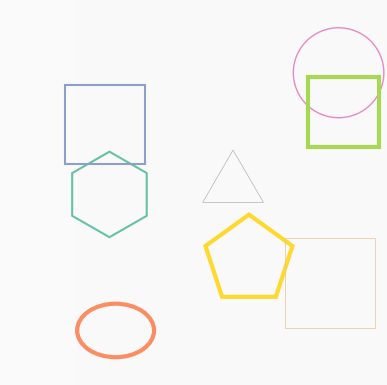[{"shape": "hexagon", "thickness": 1.5, "radius": 0.56, "center": [0.282, 0.495]}, {"shape": "oval", "thickness": 3, "radius": 0.5, "center": [0.298, 0.142]}, {"shape": "square", "thickness": 1.5, "radius": 0.51, "center": [0.271, 0.677]}, {"shape": "circle", "thickness": 1, "radius": 0.58, "center": [0.874, 0.811]}, {"shape": "square", "thickness": 3, "radius": 0.46, "center": [0.887, 0.71]}, {"shape": "pentagon", "thickness": 3, "radius": 0.59, "center": [0.642, 0.325]}, {"shape": "square", "thickness": 0.5, "radius": 0.58, "center": [0.853, 0.265]}, {"shape": "triangle", "thickness": 0.5, "radius": 0.45, "center": [0.601, 0.519]}]